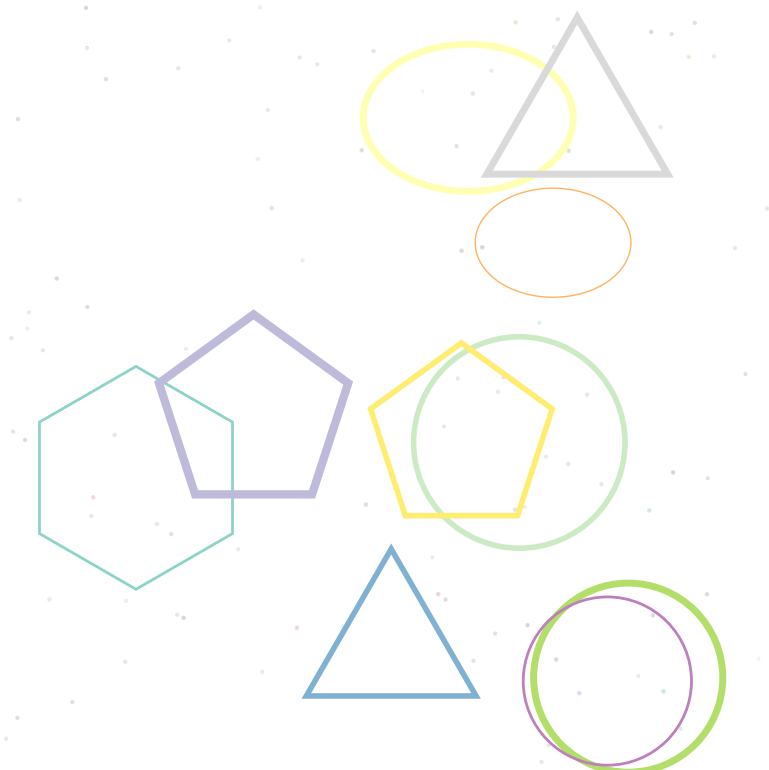[{"shape": "hexagon", "thickness": 1, "radius": 0.72, "center": [0.177, 0.379]}, {"shape": "oval", "thickness": 2.5, "radius": 0.68, "center": [0.608, 0.847]}, {"shape": "pentagon", "thickness": 3, "radius": 0.65, "center": [0.329, 0.462]}, {"shape": "triangle", "thickness": 2, "radius": 0.64, "center": [0.508, 0.16]}, {"shape": "oval", "thickness": 0.5, "radius": 0.51, "center": [0.718, 0.685]}, {"shape": "circle", "thickness": 2.5, "radius": 0.61, "center": [0.816, 0.12]}, {"shape": "triangle", "thickness": 2.5, "radius": 0.68, "center": [0.75, 0.842]}, {"shape": "circle", "thickness": 1, "radius": 0.55, "center": [0.789, 0.116]}, {"shape": "circle", "thickness": 2, "radius": 0.69, "center": [0.674, 0.425]}, {"shape": "pentagon", "thickness": 2, "radius": 0.62, "center": [0.599, 0.431]}]